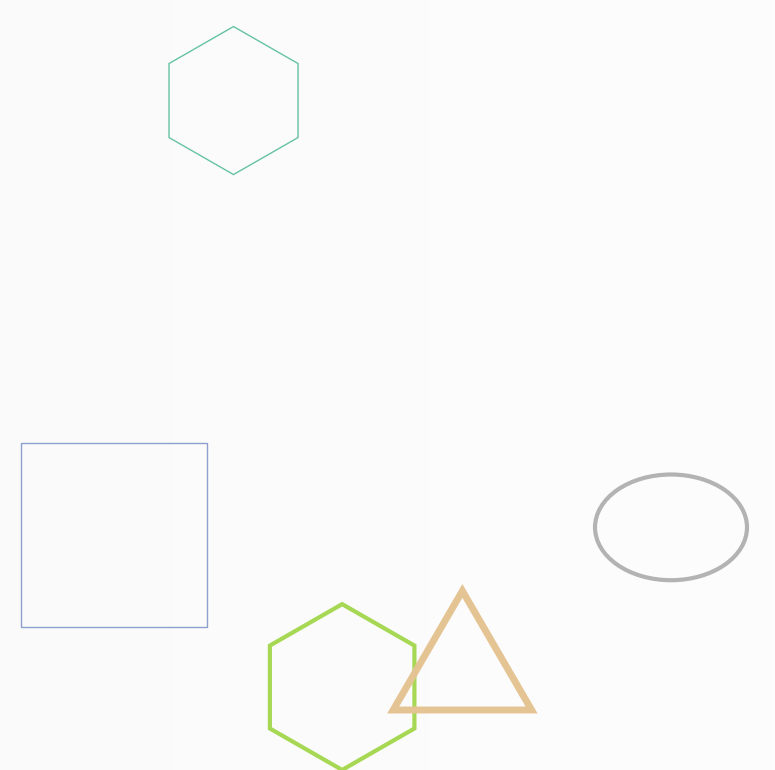[{"shape": "hexagon", "thickness": 0.5, "radius": 0.48, "center": [0.301, 0.869]}, {"shape": "square", "thickness": 0.5, "radius": 0.6, "center": [0.147, 0.305]}, {"shape": "hexagon", "thickness": 1.5, "radius": 0.54, "center": [0.441, 0.108]}, {"shape": "triangle", "thickness": 2.5, "radius": 0.52, "center": [0.597, 0.129]}, {"shape": "oval", "thickness": 1.5, "radius": 0.49, "center": [0.866, 0.315]}]